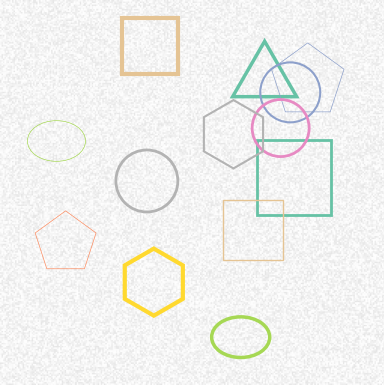[{"shape": "triangle", "thickness": 2.5, "radius": 0.48, "center": [0.687, 0.797]}, {"shape": "square", "thickness": 2, "radius": 0.49, "center": [0.764, 0.539]}, {"shape": "pentagon", "thickness": 0.5, "radius": 0.42, "center": [0.17, 0.369]}, {"shape": "pentagon", "thickness": 0.5, "radius": 0.5, "center": [0.799, 0.79]}, {"shape": "circle", "thickness": 1.5, "radius": 0.39, "center": [0.754, 0.76]}, {"shape": "circle", "thickness": 2, "radius": 0.37, "center": [0.729, 0.667]}, {"shape": "oval", "thickness": 0.5, "radius": 0.38, "center": [0.147, 0.634]}, {"shape": "oval", "thickness": 2.5, "radius": 0.38, "center": [0.625, 0.124]}, {"shape": "hexagon", "thickness": 3, "radius": 0.44, "center": [0.4, 0.267]}, {"shape": "square", "thickness": 1, "radius": 0.39, "center": [0.657, 0.402]}, {"shape": "square", "thickness": 3, "radius": 0.37, "center": [0.389, 0.881]}, {"shape": "circle", "thickness": 2, "radius": 0.4, "center": [0.381, 0.53]}, {"shape": "hexagon", "thickness": 1.5, "radius": 0.44, "center": [0.606, 0.651]}]